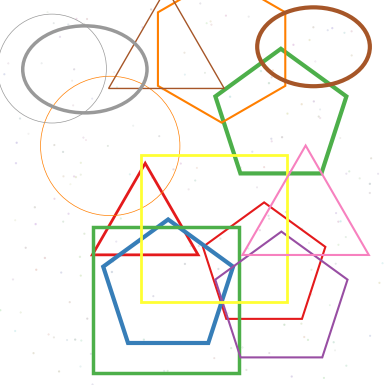[{"shape": "triangle", "thickness": 2, "radius": 0.79, "center": [0.377, 0.417]}, {"shape": "pentagon", "thickness": 1.5, "radius": 0.84, "center": [0.686, 0.307]}, {"shape": "pentagon", "thickness": 3, "radius": 0.89, "center": [0.437, 0.253]}, {"shape": "square", "thickness": 2.5, "radius": 0.95, "center": [0.432, 0.22]}, {"shape": "pentagon", "thickness": 3, "radius": 0.89, "center": [0.73, 0.694]}, {"shape": "pentagon", "thickness": 1.5, "radius": 0.9, "center": [0.731, 0.218]}, {"shape": "hexagon", "thickness": 1.5, "radius": 0.95, "center": [0.576, 0.872]}, {"shape": "circle", "thickness": 0.5, "radius": 0.91, "center": [0.286, 0.621]}, {"shape": "square", "thickness": 2, "radius": 0.95, "center": [0.556, 0.406]}, {"shape": "oval", "thickness": 3, "radius": 0.73, "center": [0.814, 0.878]}, {"shape": "triangle", "thickness": 1, "radius": 0.87, "center": [0.432, 0.857]}, {"shape": "triangle", "thickness": 1.5, "radius": 0.95, "center": [0.794, 0.432]}, {"shape": "oval", "thickness": 2.5, "radius": 0.81, "center": [0.22, 0.82]}, {"shape": "circle", "thickness": 0.5, "radius": 0.71, "center": [0.135, 0.822]}]